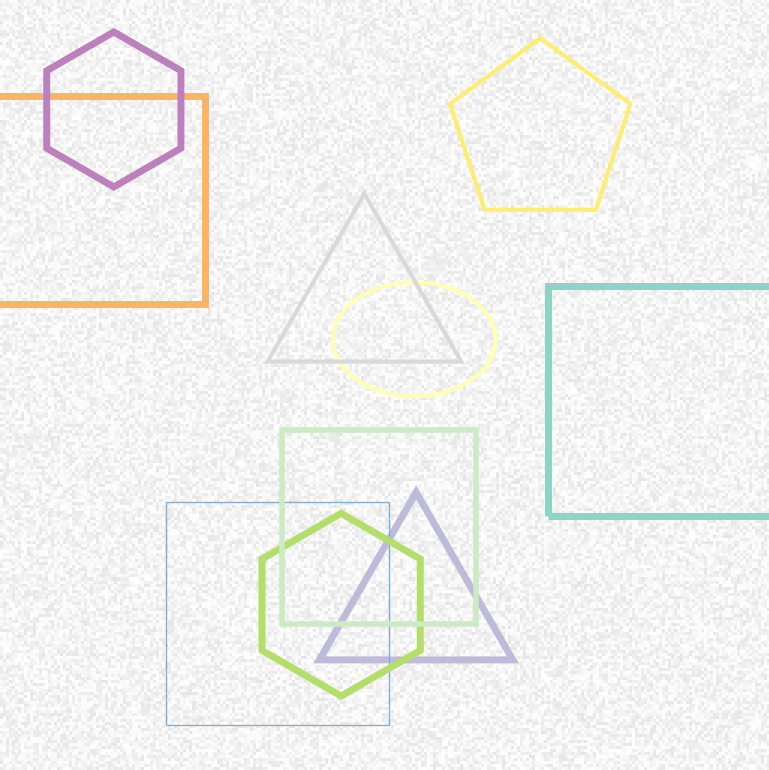[{"shape": "square", "thickness": 2.5, "radius": 0.75, "center": [0.861, 0.479]}, {"shape": "oval", "thickness": 1.5, "radius": 0.53, "center": [0.538, 0.559]}, {"shape": "triangle", "thickness": 2.5, "radius": 0.73, "center": [0.54, 0.216]}, {"shape": "square", "thickness": 0.5, "radius": 0.73, "center": [0.36, 0.203]}, {"shape": "square", "thickness": 2.5, "radius": 0.68, "center": [0.131, 0.74]}, {"shape": "hexagon", "thickness": 2.5, "radius": 0.59, "center": [0.443, 0.215]}, {"shape": "triangle", "thickness": 1.5, "radius": 0.73, "center": [0.473, 0.603]}, {"shape": "hexagon", "thickness": 2.5, "radius": 0.5, "center": [0.148, 0.858]}, {"shape": "square", "thickness": 2, "radius": 0.63, "center": [0.493, 0.316]}, {"shape": "pentagon", "thickness": 1.5, "radius": 0.62, "center": [0.702, 0.827]}]